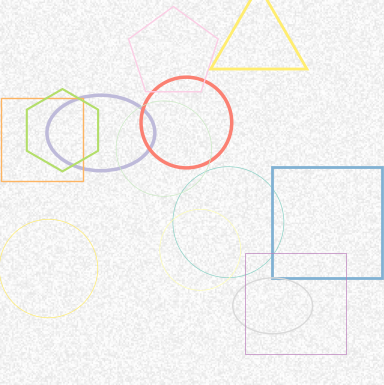[{"shape": "circle", "thickness": 0.5, "radius": 0.72, "center": [0.593, 0.423]}, {"shape": "circle", "thickness": 0.5, "radius": 0.53, "center": [0.52, 0.351]}, {"shape": "oval", "thickness": 2.5, "radius": 0.7, "center": [0.262, 0.655]}, {"shape": "circle", "thickness": 2.5, "radius": 0.59, "center": [0.484, 0.682]}, {"shape": "square", "thickness": 2, "radius": 0.72, "center": [0.849, 0.423]}, {"shape": "square", "thickness": 1, "radius": 0.54, "center": [0.109, 0.638]}, {"shape": "hexagon", "thickness": 1.5, "radius": 0.53, "center": [0.162, 0.662]}, {"shape": "pentagon", "thickness": 1, "radius": 0.61, "center": [0.45, 0.861]}, {"shape": "oval", "thickness": 1, "radius": 0.52, "center": [0.708, 0.206]}, {"shape": "square", "thickness": 0.5, "radius": 0.66, "center": [0.767, 0.211]}, {"shape": "circle", "thickness": 0.5, "radius": 0.62, "center": [0.426, 0.614]}, {"shape": "circle", "thickness": 0.5, "radius": 0.64, "center": [0.126, 0.303]}, {"shape": "triangle", "thickness": 2, "radius": 0.72, "center": [0.672, 0.893]}]